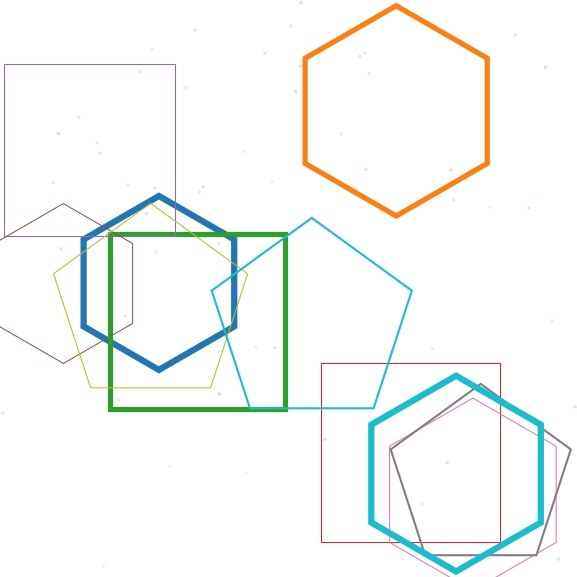[{"shape": "hexagon", "thickness": 3, "radius": 0.75, "center": [0.275, 0.509]}, {"shape": "hexagon", "thickness": 2.5, "radius": 0.91, "center": [0.686, 0.807]}, {"shape": "square", "thickness": 2.5, "radius": 0.76, "center": [0.342, 0.442]}, {"shape": "square", "thickness": 0.5, "radius": 0.78, "center": [0.71, 0.216]}, {"shape": "square", "thickness": 0.5, "radius": 0.74, "center": [0.155, 0.74]}, {"shape": "hexagon", "thickness": 0.5, "radius": 0.69, "center": [0.11, 0.508]}, {"shape": "hexagon", "thickness": 0.5, "radius": 0.83, "center": [0.819, 0.143]}, {"shape": "pentagon", "thickness": 1, "radius": 0.82, "center": [0.833, 0.17]}, {"shape": "pentagon", "thickness": 0.5, "radius": 0.88, "center": [0.261, 0.47]}, {"shape": "hexagon", "thickness": 3, "radius": 0.85, "center": [0.79, 0.179]}, {"shape": "pentagon", "thickness": 1, "radius": 0.91, "center": [0.54, 0.44]}]